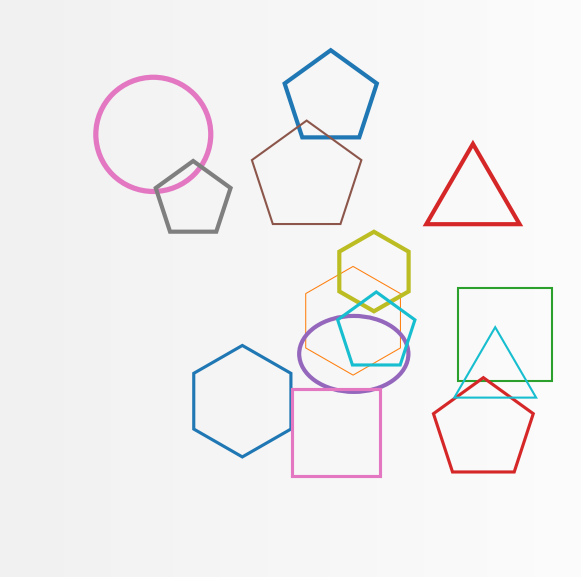[{"shape": "hexagon", "thickness": 1.5, "radius": 0.48, "center": [0.417, 0.304]}, {"shape": "pentagon", "thickness": 2, "radius": 0.42, "center": [0.569, 0.829]}, {"shape": "hexagon", "thickness": 0.5, "radius": 0.47, "center": [0.607, 0.444]}, {"shape": "square", "thickness": 1, "radius": 0.41, "center": [0.869, 0.42]}, {"shape": "triangle", "thickness": 2, "radius": 0.46, "center": [0.814, 0.657]}, {"shape": "pentagon", "thickness": 1.5, "radius": 0.45, "center": [0.832, 0.255]}, {"shape": "oval", "thickness": 2, "radius": 0.47, "center": [0.609, 0.386]}, {"shape": "pentagon", "thickness": 1, "radius": 0.5, "center": [0.528, 0.691]}, {"shape": "square", "thickness": 1.5, "radius": 0.38, "center": [0.577, 0.25]}, {"shape": "circle", "thickness": 2.5, "radius": 0.49, "center": [0.264, 0.766]}, {"shape": "pentagon", "thickness": 2, "radius": 0.34, "center": [0.332, 0.653]}, {"shape": "hexagon", "thickness": 2, "radius": 0.34, "center": [0.643, 0.529]}, {"shape": "pentagon", "thickness": 1.5, "radius": 0.35, "center": [0.647, 0.424]}, {"shape": "triangle", "thickness": 1, "radius": 0.41, "center": [0.852, 0.351]}]